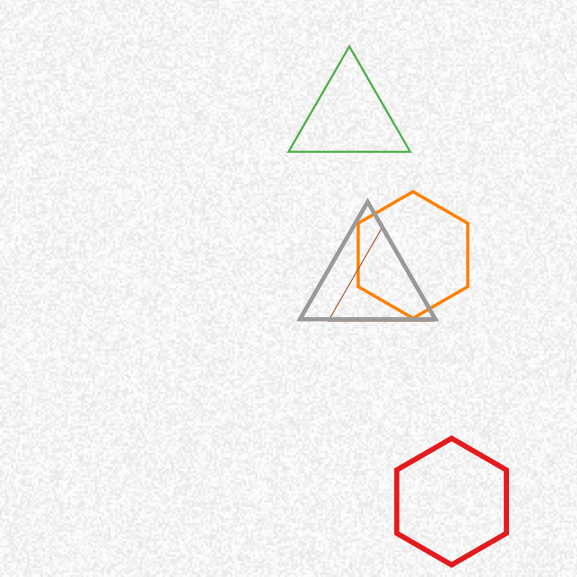[{"shape": "hexagon", "thickness": 2.5, "radius": 0.55, "center": [0.782, 0.131]}, {"shape": "triangle", "thickness": 1, "radius": 0.61, "center": [0.605, 0.797]}, {"shape": "hexagon", "thickness": 1.5, "radius": 0.55, "center": [0.715, 0.558]}, {"shape": "triangle", "thickness": 0.5, "radius": 0.53, "center": [0.661, 0.497]}, {"shape": "triangle", "thickness": 2, "radius": 0.68, "center": [0.637, 0.514]}]